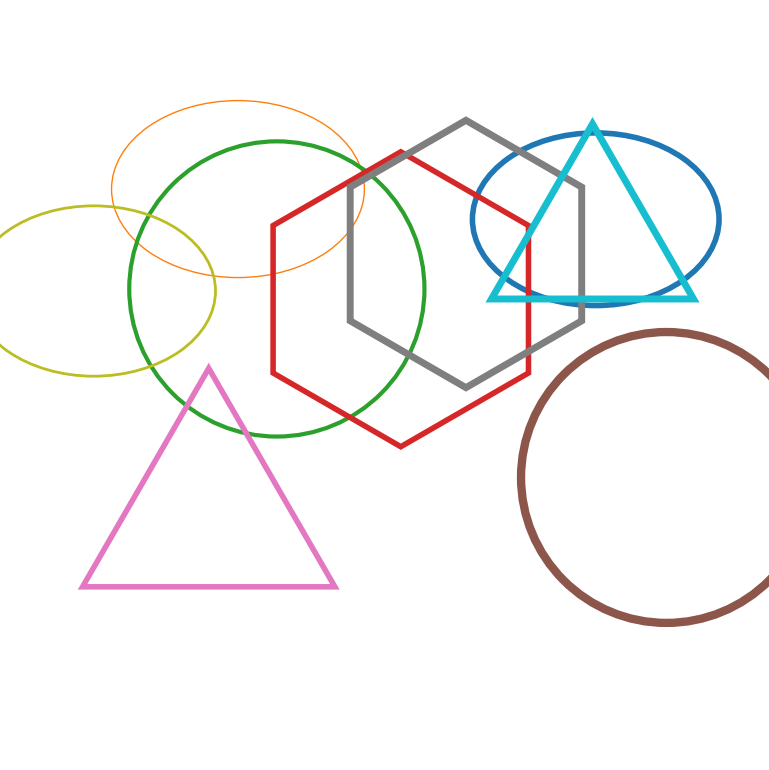[{"shape": "oval", "thickness": 2, "radius": 0.8, "center": [0.774, 0.715]}, {"shape": "oval", "thickness": 0.5, "radius": 0.82, "center": [0.309, 0.754]}, {"shape": "circle", "thickness": 1.5, "radius": 0.96, "center": [0.36, 0.625]}, {"shape": "hexagon", "thickness": 2, "radius": 0.96, "center": [0.521, 0.611]}, {"shape": "circle", "thickness": 3, "radius": 0.94, "center": [0.866, 0.38]}, {"shape": "triangle", "thickness": 2, "radius": 0.95, "center": [0.271, 0.332]}, {"shape": "hexagon", "thickness": 2.5, "radius": 0.87, "center": [0.605, 0.67]}, {"shape": "oval", "thickness": 1, "radius": 0.79, "center": [0.122, 0.622]}, {"shape": "triangle", "thickness": 2.5, "radius": 0.76, "center": [0.769, 0.687]}]